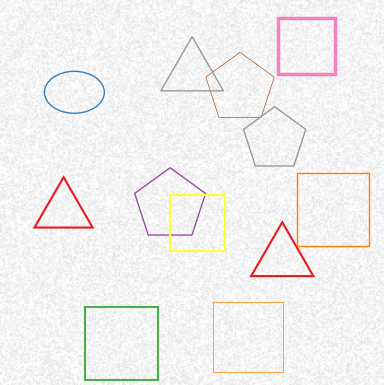[{"shape": "triangle", "thickness": 1.5, "radius": 0.47, "center": [0.733, 0.33]}, {"shape": "triangle", "thickness": 1.5, "radius": 0.44, "center": [0.165, 0.453]}, {"shape": "oval", "thickness": 1, "radius": 0.39, "center": [0.193, 0.76]}, {"shape": "square", "thickness": 1.5, "radius": 0.48, "center": [0.316, 0.108]}, {"shape": "pentagon", "thickness": 1, "radius": 0.48, "center": [0.442, 0.468]}, {"shape": "square", "thickness": 1, "radius": 0.47, "center": [0.865, 0.456]}, {"shape": "square", "thickness": 0.5, "radius": 0.46, "center": [0.645, 0.124]}, {"shape": "square", "thickness": 1.5, "radius": 0.36, "center": [0.513, 0.421]}, {"shape": "pentagon", "thickness": 0.5, "radius": 0.47, "center": [0.623, 0.771]}, {"shape": "square", "thickness": 2.5, "radius": 0.37, "center": [0.797, 0.881]}, {"shape": "triangle", "thickness": 1, "radius": 0.47, "center": [0.499, 0.811]}, {"shape": "pentagon", "thickness": 1, "radius": 0.43, "center": [0.713, 0.638]}]